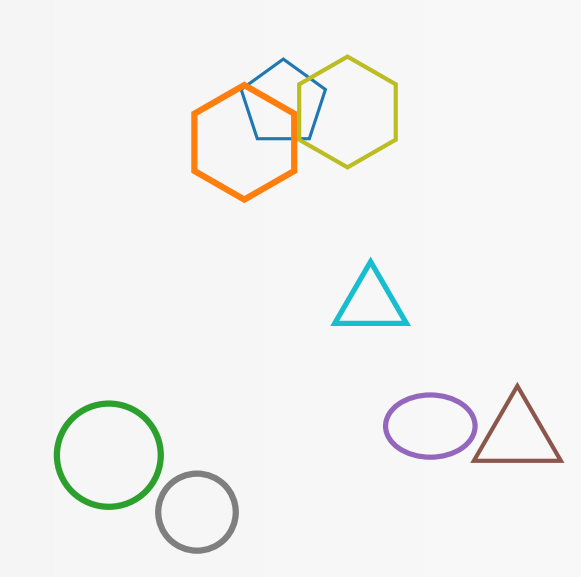[{"shape": "pentagon", "thickness": 1.5, "radius": 0.38, "center": [0.487, 0.821]}, {"shape": "hexagon", "thickness": 3, "radius": 0.5, "center": [0.42, 0.753]}, {"shape": "circle", "thickness": 3, "radius": 0.45, "center": [0.187, 0.211]}, {"shape": "oval", "thickness": 2.5, "radius": 0.38, "center": [0.74, 0.261]}, {"shape": "triangle", "thickness": 2, "radius": 0.43, "center": [0.89, 0.244]}, {"shape": "circle", "thickness": 3, "radius": 0.33, "center": [0.339, 0.112]}, {"shape": "hexagon", "thickness": 2, "radius": 0.48, "center": [0.598, 0.805]}, {"shape": "triangle", "thickness": 2.5, "radius": 0.36, "center": [0.638, 0.475]}]